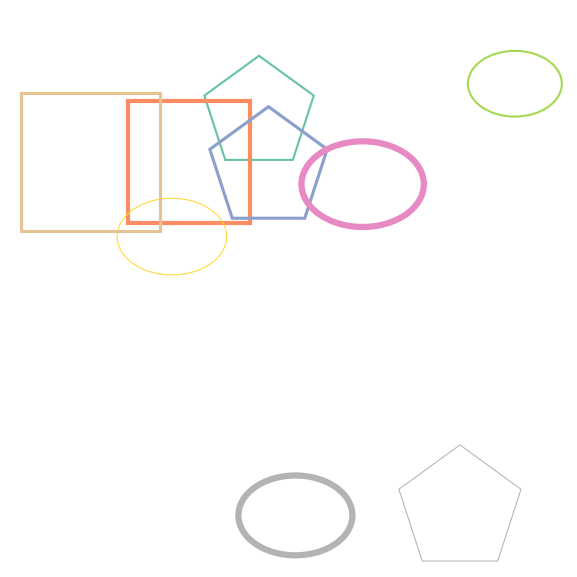[{"shape": "pentagon", "thickness": 1, "radius": 0.5, "center": [0.449, 0.803]}, {"shape": "square", "thickness": 2, "radius": 0.53, "center": [0.327, 0.718]}, {"shape": "pentagon", "thickness": 1.5, "radius": 0.53, "center": [0.465, 0.708]}, {"shape": "oval", "thickness": 3, "radius": 0.53, "center": [0.628, 0.68]}, {"shape": "oval", "thickness": 1, "radius": 0.41, "center": [0.892, 0.854]}, {"shape": "oval", "thickness": 0.5, "radius": 0.47, "center": [0.298, 0.589]}, {"shape": "square", "thickness": 1.5, "radius": 0.6, "center": [0.157, 0.719]}, {"shape": "pentagon", "thickness": 0.5, "radius": 0.56, "center": [0.796, 0.118]}, {"shape": "oval", "thickness": 3, "radius": 0.49, "center": [0.512, 0.107]}]